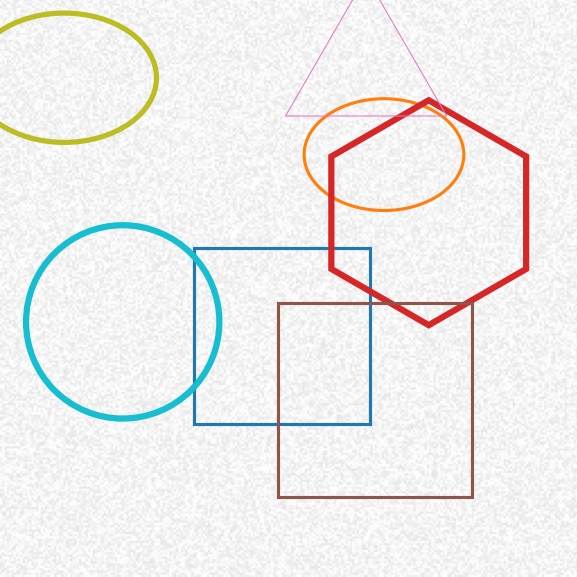[{"shape": "square", "thickness": 1.5, "radius": 0.76, "center": [0.488, 0.417]}, {"shape": "oval", "thickness": 1.5, "radius": 0.69, "center": [0.665, 0.731]}, {"shape": "hexagon", "thickness": 3, "radius": 0.97, "center": [0.742, 0.631]}, {"shape": "square", "thickness": 1.5, "radius": 0.84, "center": [0.65, 0.306]}, {"shape": "triangle", "thickness": 0.5, "radius": 0.81, "center": [0.634, 0.879]}, {"shape": "oval", "thickness": 2.5, "radius": 0.8, "center": [0.111, 0.865]}, {"shape": "circle", "thickness": 3, "radius": 0.84, "center": [0.212, 0.442]}]